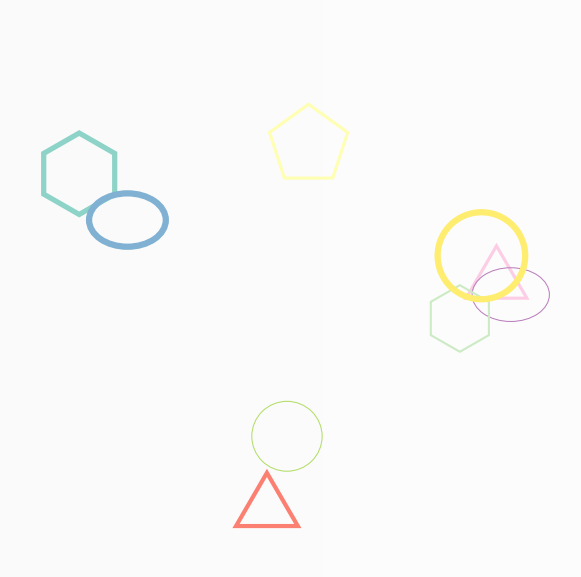[{"shape": "hexagon", "thickness": 2.5, "radius": 0.35, "center": [0.136, 0.698]}, {"shape": "pentagon", "thickness": 1.5, "radius": 0.35, "center": [0.531, 0.748]}, {"shape": "triangle", "thickness": 2, "radius": 0.31, "center": [0.459, 0.119]}, {"shape": "oval", "thickness": 3, "radius": 0.33, "center": [0.219, 0.618]}, {"shape": "circle", "thickness": 0.5, "radius": 0.3, "center": [0.494, 0.244]}, {"shape": "triangle", "thickness": 1.5, "radius": 0.3, "center": [0.854, 0.513]}, {"shape": "oval", "thickness": 0.5, "radius": 0.33, "center": [0.879, 0.489]}, {"shape": "hexagon", "thickness": 1, "radius": 0.29, "center": [0.791, 0.448]}, {"shape": "circle", "thickness": 3, "radius": 0.38, "center": [0.828, 0.556]}]